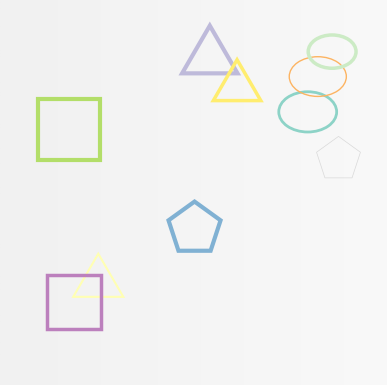[{"shape": "oval", "thickness": 2, "radius": 0.37, "center": [0.794, 0.709]}, {"shape": "triangle", "thickness": 1.5, "radius": 0.37, "center": [0.254, 0.266]}, {"shape": "triangle", "thickness": 3, "radius": 0.41, "center": [0.541, 0.851]}, {"shape": "pentagon", "thickness": 3, "radius": 0.35, "center": [0.502, 0.406]}, {"shape": "oval", "thickness": 1, "radius": 0.37, "center": [0.82, 0.801]}, {"shape": "square", "thickness": 3, "radius": 0.4, "center": [0.178, 0.663]}, {"shape": "pentagon", "thickness": 0.5, "radius": 0.3, "center": [0.874, 0.586]}, {"shape": "square", "thickness": 2.5, "radius": 0.35, "center": [0.191, 0.215]}, {"shape": "oval", "thickness": 2.5, "radius": 0.31, "center": [0.857, 0.866]}, {"shape": "triangle", "thickness": 2.5, "radius": 0.35, "center": [0.612, 0.774]}]